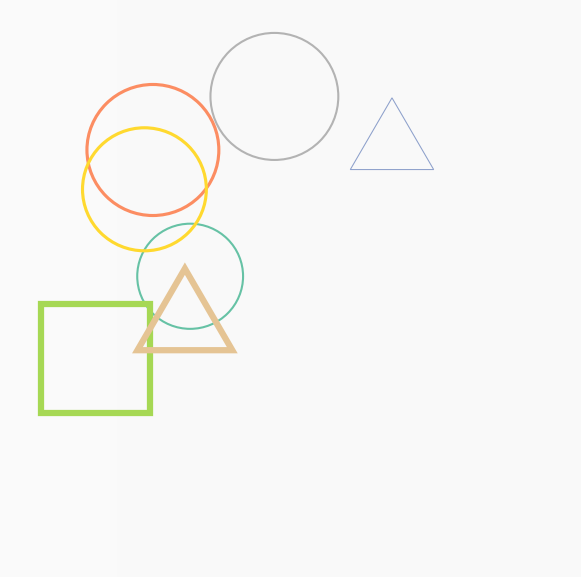[{"shape": "circle", "thickness": 1, "radius": 0.46, "center": [0.327, 0.521]}, {"shape": "circle", "thickness": 1.5, "radius": 0.57, "center": [0.263, 0.739]}, {"shape": "triangle", "thickness": 0.5, "radius": 0.41, "center": [0.674, 0.747]}, {"shape": "square", "thickness": 3, "radius": 0.47, "center": [0.165, 0.378]}, {"shape": "circle", "thickness": 1.5, "radius": 0.53, "center": [0.248, 0.671]}, {"shape": "triangle", "thickness": 3, "radius": 0.47, "center": [0.318, 0.44]}, {"shape": "circle", "thickness": 1, "radius": 0.55, "center": [0.472, 0.832]}]